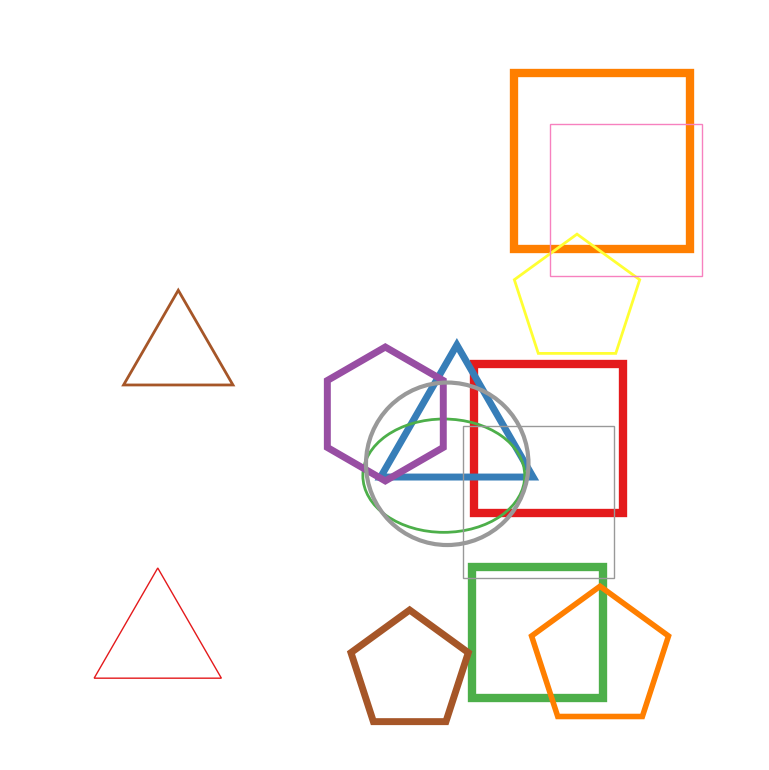[{"shape": "triangle", "thickness": 0.5, "radius": 0.48, "center": [0.205, 0.167]}, {"shape": "square", "thickness": 3, "radius": 0.48, "center": [0.712, 0.43]}, {"shape": "triangle", "thickness": 2.5, "radius": 0.57, "center": [0.593, 0.438]}, {"shape": "square", "thickness": 3, "radius": 0.43, "center": [0.698, 0.178]}, {"shape": "oval", "thickness": 1, "radius": 0.53, "center": [0.576, 0.382]}, {"shape": "hexagon", "thickness": 2.5, "radius": 0.43, "center": [0.5, 0.462]}, {"shape": "square", "thickness": 3, "radius": 0.57, "center": [0.782, 0.791]}, {"shape": "pentagon", "thickness": 2, "radius": 0.47, "center": [0.779, 0.145]}, {"shape": "pentagon", "thickness": 1, "radius": 0.43, "center": [0.749, 0.61]}, {"shape": "pentagon", "thickness": 2.5, "radius": 0.4, "center": [0.532, 0.128]}, {"shape": "triangle", "thickness": 1, "radius": 0.41, "center": [0.232, 0.541]}, {"shape": "square", "thickness": 0.5, "radius": 0.49, "center": [0.813, 0.74]}, {"shape": "square", "thickness": 0.5, "radius": 0.49, "center": [0.7, 0.348]}, {"shape": "circle", "thickness": 1.5, "radius": 0.53, "center": [0.581, 0.398]}]